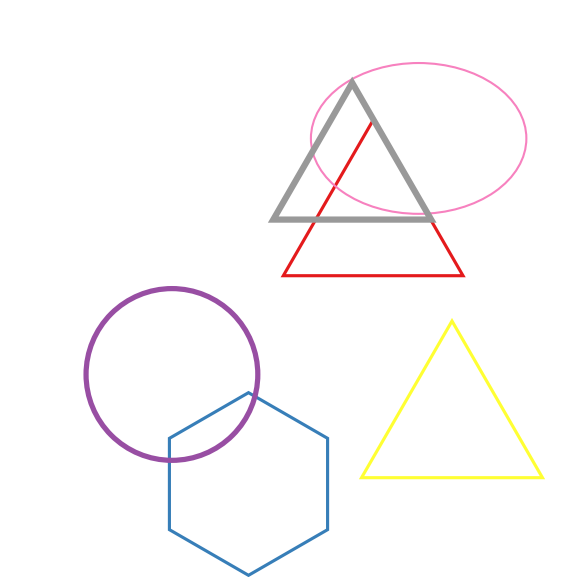[{"shape": "triangle", "thickness": 1.5, "radius": 0.9, "center": [0.646, 0.612]}, {"shape": "hexagon", "thickness": 1.5, "radius": 0.79, "center": [0.43, 0.161]}, {"shape": "circle", "thickness": 2.5, "radius": 0.74, "center": [0.298, 0.351]}, {"shape": "triangle", "thickness": 1.5, "radius": 0.9, "center": [0.783, 0.262]}, {"shape": "oval", "thickness": 1, "radius": 0.93, "center": [0.725, 0.759]}, {"shape": "triangle", "thickness": 3, "radius": 0.79, "center": [0.61, 0.698]}]